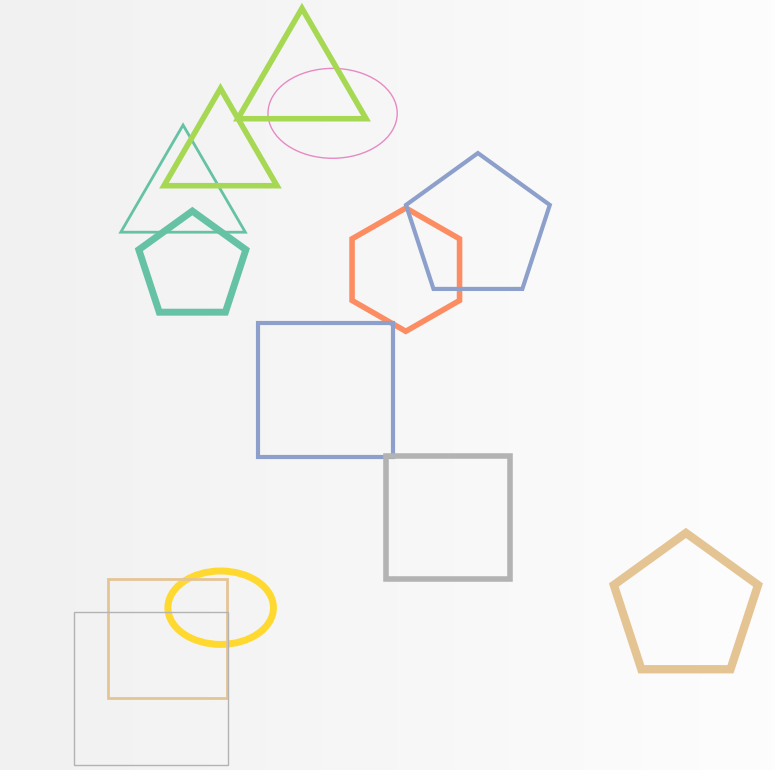[{"shape": "triangle", "thickness": 1, "radius": 0.46, "center": [0.236, 0.745]}, {"shape": "pentagon", "thickness": 2.5, "radius": 0.36, "center": [0.248, 0.653]}, {"shape": "hexagon", "thickness": 2, "radius": 0.4, "center": [0.524, 0.65]}, {"shape": "square", "thickness": 1.5, "radius": 0.44, "center": [0.42, 0.493]}, {"shape": "pentagon", "thickness": 1.5, "radius": 0.49, "center": [0.617, 0.704]}, {"shape": "oval", "thickness": 0.5, "radius": 0.42, "center": [0.429, 0.853]}, {"shape": "triangle", "thickness": 2, "radius": 0.42, "center": [0.284, 0.801]}, {"shape": "triangle", "thickness": 2, "radius": 0.48, "center": [0.39, 0.894]}, {"shape": "oval", "thickness": 2.5, "radius": 0.34, "center": [0.285, 0.211]}, {"shape": "square", "thickness": 1, "radius": 0.38, "center": [0.217, 0.171]}, {"shape": "pentagon", "thickness": 3, "radius": 0.49, "center": [0.885, 0.21]}, {"shape": "square", "thickness": 2, "radius": 0.4, "center": [0.578, 0.328]}, {"shape": "square", "thickness": 0.5, "radius": 0.5, "center": [0.194, 0.106]}]